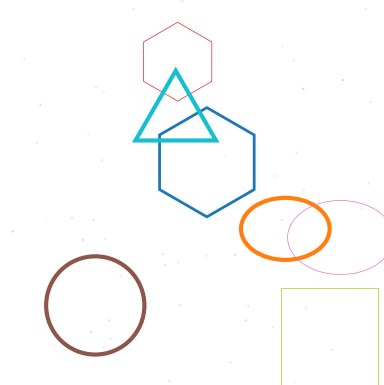[{"shape": "hexagon", "thickness": 2, "radius": 0.71, "center": [0.537, 0.579]}, {"shape": "oval", "thickness": 3, "radius": 0.58, "center": [0.741, 0.406]}, {"shape": "hexagon", "thickness": 0.5, "radius": 0.51, "center": [0.462, 0.84]}, {"shape": "circle", "thickness": 3, "radius": 0.64, "center": [0.247, 0.207]}, {"shape": "oval", "thickness": 0.5, "radius": 0.69, "center": [0.884, 0.383]}, {"shape": "square", "thickness": 0.5, "radius": 0.63, "center": [0.855, 0.125]}, {"shape": "triangle", "thickness": 3, "radius": 0.6, "center": [0.456, 0.696]}]